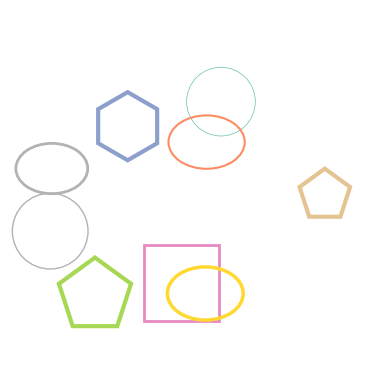[{"shape": "circle", "thickness": 0.5, "radius": 0.45, "center": [0.574, 0.736]}, {"shape": "oval", "thickness": 1.5, "radius": 0.5, "center": [0.537, 0.631]}, {"shape": "hexagon", "thickness": 3, "radius": 0.44, "center": [0.332, 0.672]}, {"shape": "square", "thickness": 2, "radius": 0.49, "center": [0.471, 0.265]}, {"shape": "pentagon", "thickness": 3, "radius": 0.49, "center": [0.247, 0.232]}, {"shape": "oval", "thickness": 2.5, "radius": 0.49, "center": [0.533, 0.238]}, {"shape": "pentagon", "thickness": 3, "radius": 0.34, "center": [0.844, 0.493]}, {"shape": "circle", "thickness": 1, "radius": 0.49, "center": [0.13, 0.4]}, {"shape": "oval", "thickness": 2, "radius": 0.47, "center": [0.135, 0.562]}]